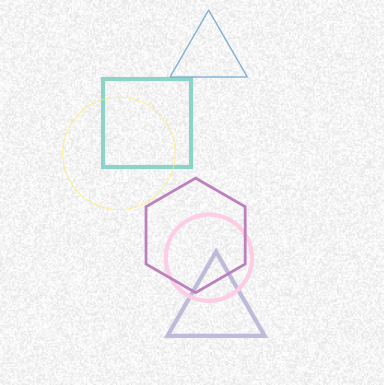[{"shape": "square", "thickness": 3, "radius": 0.57, "center": [0.381, 0.68]}, {"shape": "triangle", "thickness": 3, "radius": 0.73, "center": [0.561, 0.201]}, {"shape": "triangle", "thickness": 1, "radius": 0.58, "center": [0.542, 0.858]}, {"shape": "circle", "thickness": 3, "radius": 0.56, "center": [0.543, 0.331]}, {"shape": "hexagon", "thickness": 2, "radius": 0.74, "center": [0.508, 0.389]}, {"shape": "circle", "thickness": 0.5, "radius": 0.73, "center": [0.309, 0.602]}]